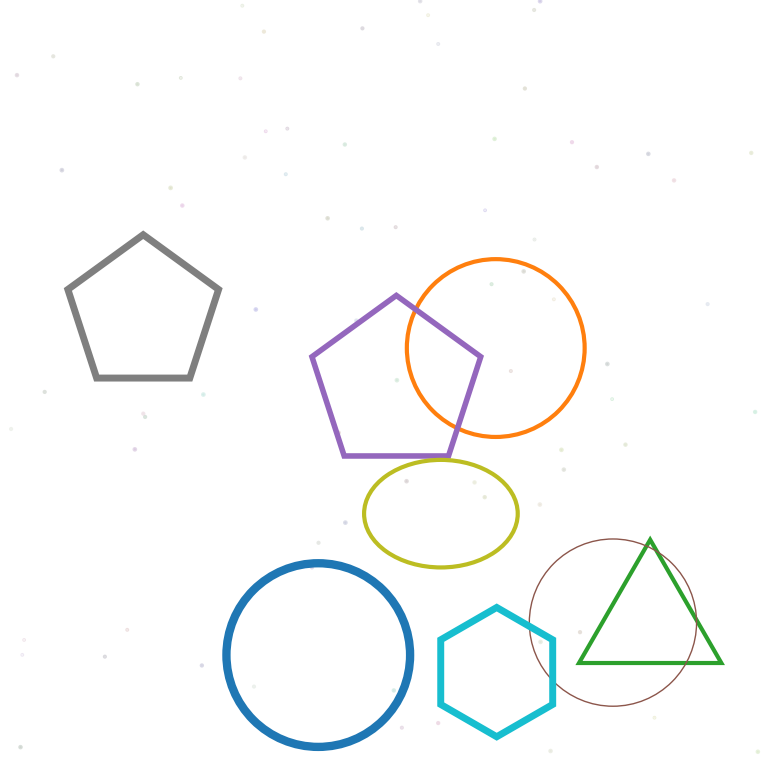[{"shape": "circle", "thickness": 3, "radius": 0.6, "center": [0.413, 0.149]}, {"shape": "circle", "thickness": 1.5, "radius": 0.58, "center": [0.644, 0.548]}, {"shape": "triangle", "thickness": 1.5, "radius": 0.53, "center": [0.844, 0.192]}, {"shape": "pentagon", "thickness": 2, "radius": 0.58, "center": [0.515, 0.501]}, {"shape": "circle", "thickness": 0.5, "radius": 0.54, "center": [0.796, 0.191]}, {"shape": "pentagon", "thickness": 2.5, "radius": 0.51, "center": [0.186, 0.592]}, {"shape": "oval", "thickness": 1.5, "radius": 0.5, "center": [0.573, 0.333]}, {"shape": "hexagon", "thickness": 2.5, "radius": 0.42, "center": [0.645, 0.127]}]